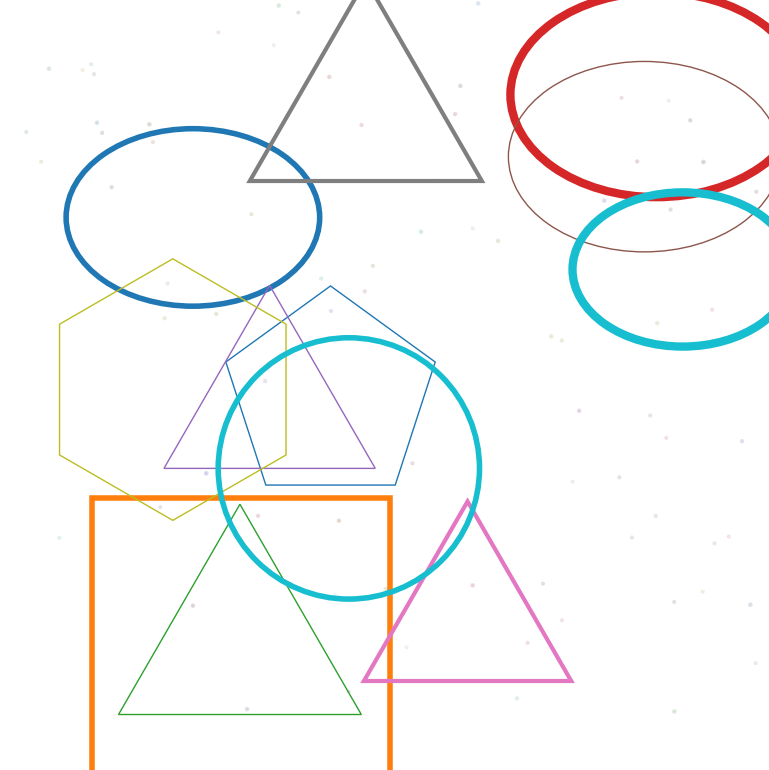[{"shape": "oval", "thickness": 2, "radius": 0.82, "center": [0.251, 0.718]}, {"shape": "pentagon", "thickness": 0.5, "radius": 0.71, "center": [0.429, 0.486]}, {"shape": "square", "thickness": 2, "radius": 0.97, "center": [0.313, 0.16]}, {"shape": "triangle", "thickness": 0.5, "radius": 0.91, "center": [0.312, 0.163]}, {"shape": "oval", "thickness": 3, "radius": 0.95, "center": [0.853, 0.877]}, {"shape": "triangle", "thickness": 0.5, "radius": 0.79, "center": [0.35, 0.471]}, {"shape": "oval", "thickness": 0.5, "radius": 0.88, "center": [0.837, 0.797]}, {"shape": "triangle", "thickness": 1.5, "radius": 0.78, "center": [0.607, 0.193]}, {"shape": "triangle", "thickness": 1.5, "radius": 0.87, "center": [0.475, 0.852]}, {"shape": "hexagon", "thickness": 0.5, "radius": 0.85, "center": [0.224, 0.494]}, {"shape": "circle", "thickness": 2, "radius": 0.85, "center": [0.453, 0.392]}, {"shape": "oval", "thickness": 3, "radius": 0.72, "center": [0.887, 0.65]}]